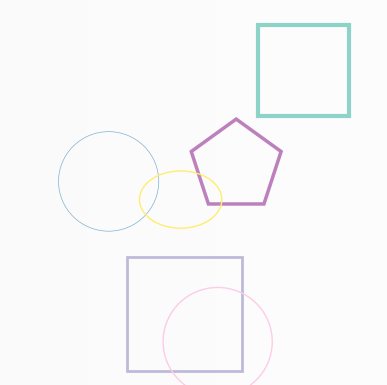[{"shape": "square", "thickness": 3, "radius": 0.59, "center": [0.783, 0.817]}, {"shape": "square", "thickness": 2, "radius": 0.74, "center": [0.476, 0.185]}, {"shape": "circle", "thickness": 0.5, "radius": 0.65, "center": [0.28, 0.529]}, {"shape": "circle", "thickness": 1, "radius": 0.7, "center": [0.562, 0.113]}, {"shape": "pentagon", "thickness": 2.5, "radius": 0.61, "center": [0.609, 0.569]}, {"shape": "oval", "thickness": 1, "radius": 0.53, "center": [0.466, 0.482]}]